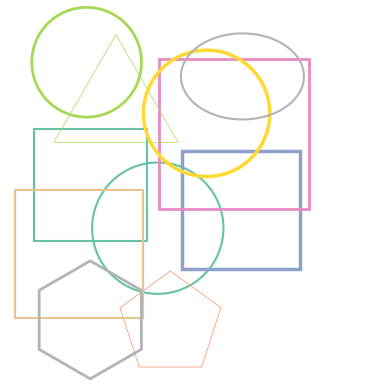[{"shape": "circle", "thickness": 1.5, "radius": 0.85, "center": [0.41, 0.407]}, {"shape": "square", "thickness": 1.5, "radius": 0.73, "center": [0.235, 0.519]}, {"shape": "pentagon", "thickness": 0.5, "radius": 0.69, "center": [0.443, 0.158]}, {"shape": "square", "thickness": 2.5, "radius": 0.77, "center": [0.625, 0.454]}, {"shape": "square", "thickness": 2, "radius": 0.97, "center": [0.607, 0.652]}, {"shape": "circle", "thickness": 2, "radius": 0.71, "center": [0.225, 0.838]}, {"shape": "triangle", "thickness": 0.5, "radius": 0.93, "center": [0.301, 0.723]}, {"shape": "circle", "thickness": 2.5, "radius": 0.82, "center": [0.537, 0.706]}, {"shape": "square", "thickness": 1.5, "radius": 0.83, "center": [0.204, 0.34]}, {"shape": "hexagon", "thickness": 2, "radius": 0.77, "center": [0.234, 0.169]}, {"shape": "oval", "thickness": 1.5, "radius": 0.8, "center": [0.63, 0.801]}]